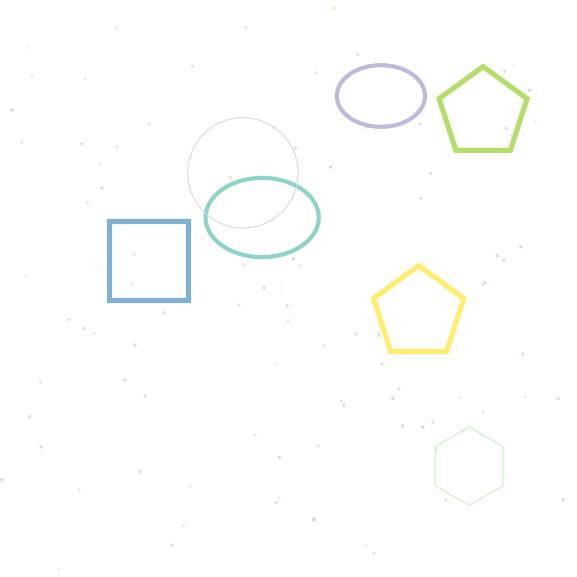[{"shape": "oval", "thickness": 2, "radius": 0.49, "center": [0.454, 0.623]}, {"shape": "oval", "thickness": 2, "radius": 0.38, "center": [0.66, 0.833]}, {"shape": "square", "thickness": 2.5, "radius": 0.34, "center": [0.256, 0.549]}, {"shape": "pentagon", "thickness": 2.5, "radius": 0.4, "center": [0.837, 0.804]}, {"shape": "circle", "thickness": 0.5, "radius": 0.48, "center": [0.421, 0.7]}, {"shape": "hexagon", "thickness": 0.5, "radius": 0.34, "center": [0.812, 0.192]}, {"shape": "pentagon", "thickness": 2.5, "radius": 0.41, "center": [0.725, 0.457]}]